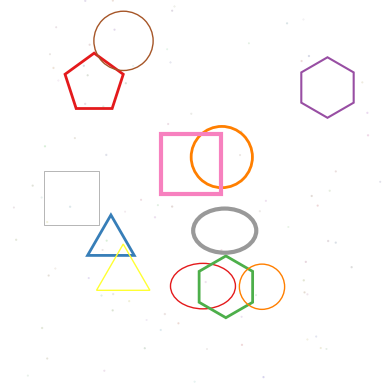[{"shape": "pentagon", "thickness": 2, "radius": 0.4, "center": [0.245, 0.783]}, {"shape": "oval", "thickness": 1, "radius": 0.42, "center": [0.527, 0.257]}, {"shape": "triangle", "thickness": 2, "radius": 0.35, "center": [0.288, 0.372]}, {"shape": "hexagon", "thickness": 2, "radius": 0.4, "center": [0.587, 0.255]}, {"shape": "hexagon", "thickness": 1.5, "radius": 0.39, "center": [0.851, 0.773]}, {"shape": "circle", "thickness": 2, "radius": 0.4, "center": [0.576, 0.592]}, {"shape": "circle", "thickness": 1, "radius": 0.29, "center": [0.68, 0.255]}, {"shape": "triangle", "thickness": 1, "radius": 0.4, "center": [0.32, 0.286]}, {"shape": "circle", "thickness": 1, "radius": 0.38, "center": [0.321, 0.894]}, {"shape": "square", "thickness": 3, "radius": 0.39, "center": [0.496, 0.574]}, {"shape": "oval", "thickness": 3, "radius": 0.41, "center": [0.584, 0.401]}, {"shape": "square", "thickness": 0.5, "radius": 0.36, "center": [0.185, 0.486]}]